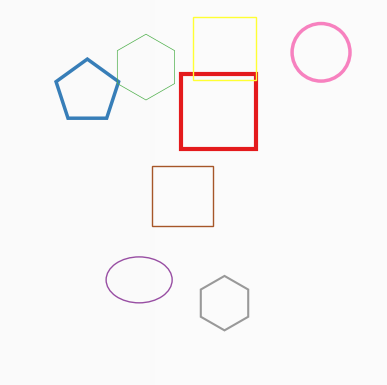[{"shape": "square", "thickness": 3, "radius": 0.48, "center": [0.563, 0.711]}, {"shape": "pentagon", "thickness": 2.5, "radius": 0.42, "center": [0.225, 0.762]}, {"shape": "hexagon", "thickness": 0.5, "radius": 0.43, "center": [0.377, 0.826]}, {"shape": "oval", "thickness": 1, "radius": 0.43, "center": [0.359, 0.273]}, {"shape": "square", "thickness": 1, "radius": 0.41, "center": [0.58, 0.875]}, {"shape": "square", "thickness": 1, "radius": 0.39, "center": [0.472, 0.491]}, {"shape": "circle", "thickness": 2.5, "radius": 0.37, "center": [0.828, 0.864]}, {"shape": "hexagon", "thickness": 1.5, "radius": 0.35, "center": [0.579, 0.213]}]